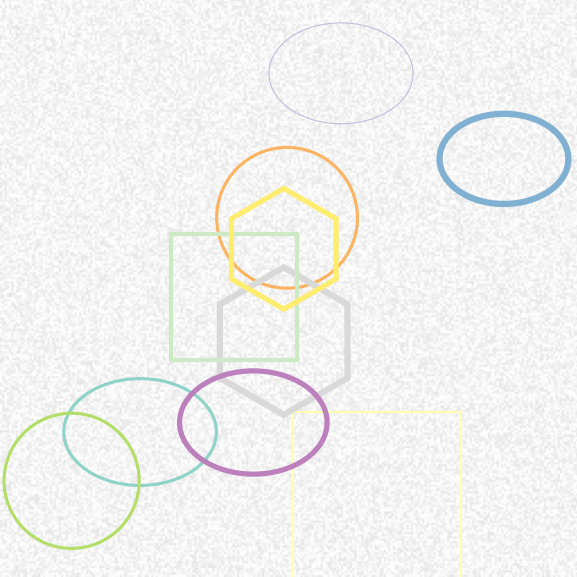[{"shape": "oval", "thickness": 1.5, "radius": 0.66, "center": [0.243, 0.251]}, {"shape": "square", "thickness": 1, "radius": 0.73, "center": [0.652, 0.14]}, {"shape": "oval", "thickness": 0.5, "radius": 0.62, "center": [0.59, 0.872]}, {"shape": "oval", "thickness": 3, "radius": 0.56, "center": [0.873, 0.724]}, {"shape": "circle", "thickness": 1.5, "radius": 0.61, "center": [0.497, 0.622]}, {"shape": "circle", "thickness": 1.5, "radius": 0.59, "center": [0.124, 0.167]}, {"shape": "hexagon", "thickness": 3, "radius": 0.64, "center": [0.491, 0.408]}, {"shape": "oval", "thickness": 2.5, "radius": 0.64, "center": [0.439, 0.268]}, {"shape": "square", "thickness": 2, "radius": 0.54, "center": [0.405, 0.485]}, {"shape": "hexagon", "thickness": 2.5, "radius": 0.52, "center": [0.491, 0.568]}]